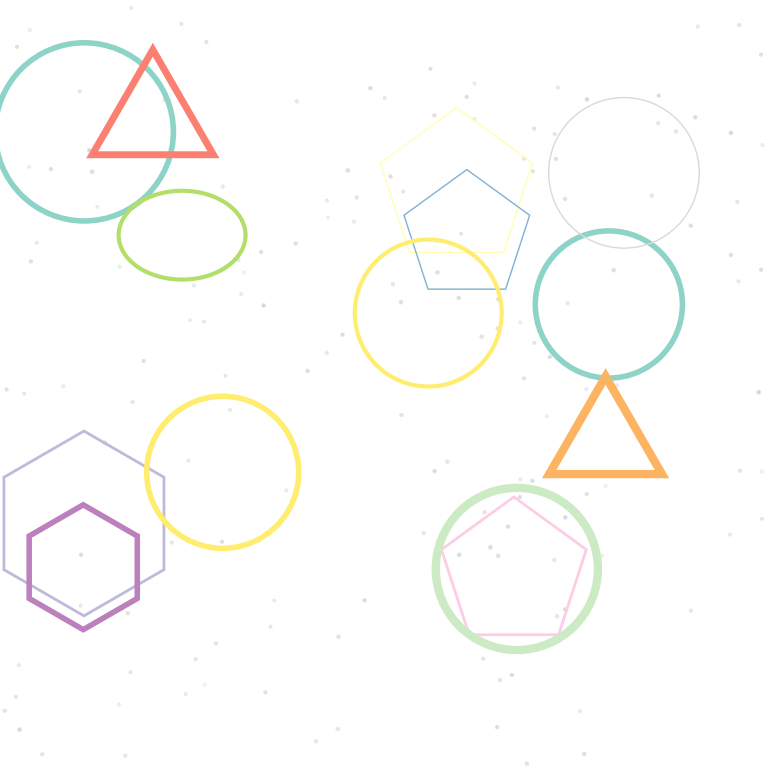[{"shape": "circle", "thickness": 2, "radius": 0.58, "center": [0.109, 0.829]}, {"shape": "circle", "thickness": 2, "radius": 0.48, "center": [0.791, 0.605]}, {"shape": "pentagon", "thickness": 0.5, "radius": 0.52, "center": [0.593, 0.756]}, {"shape": "hexagon", "thickness": 1, "radius": 0.6, "center": [0.109, 0.32]}, {"shape": "triangle", "thickness": 2.5, "radius": 0.45, "center": [0.198, 0.845]}, {"shape": "pentagon", "thickness": 0.5, "radius": 0.43, "center": [0.606, 0.694]}, {"shape": "triangle", "thickness": 3, "radius": 0.42, "center": [0.786, 0.427]}, {"shape": "oval", "thickness": 1.5, "radius": 0.41, "center": [0.236, 0.695]}, {"shape": "pentagon", "thickness": 1, "radius": 0.49, "center": [0.667, 0.256]}, {"shape": "circle", "thickness": 0.5, "radius": 0.49, "center": [0.81, 0.776]}, {"shape": "hexagon", "thickness": 2, "radius": 0.41, "center": [0.108, 0.263]}, {"shape": "circle", "thickness": 3, "radius": 0.53, "center": [0.671, 0.261]}, {"shape": "circle", "thickness": 2, "radius": 0.49, "center": [0.289, 0.387]}, {"shape": "circle", "thickness": 1.5, "radius": 0.48, "center": [0.556, 0.593]}]